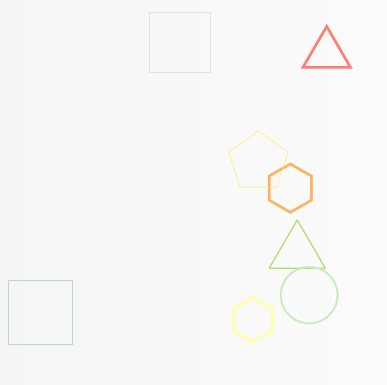[{"shape": "square", "thickness": 0.5, "radius": 0.41, "center": [0.102, 0.189]}, {"shape": "hexagon", "thickness": 2.5, "radius": 0.29, "center": [0.653, 0.169]}, {"shape": "triangle", "thickness": 2, "radius": 0.35, "center": [0.843, 0.861]}, {"shape": "hexagon", "thickness": 2, "radius": 0.31, "center": [0.749, 0.511]}, {"shape": "triangle", "thickness": 1, "radius": 0.42, "center": [0.767, 0.345]}, {"shape": "square", "thickness": 0.5, "radius": 0.39, "center": [0.463, 0.891]}, {"shape": "circle", "thickness": 1.5, "radius": 0.37, "center": [0.798, 0.233]}, {"shape": "pentagon", "thickness": 0.5, "radius": 0.4, "center": [0.667, 0.579]}]